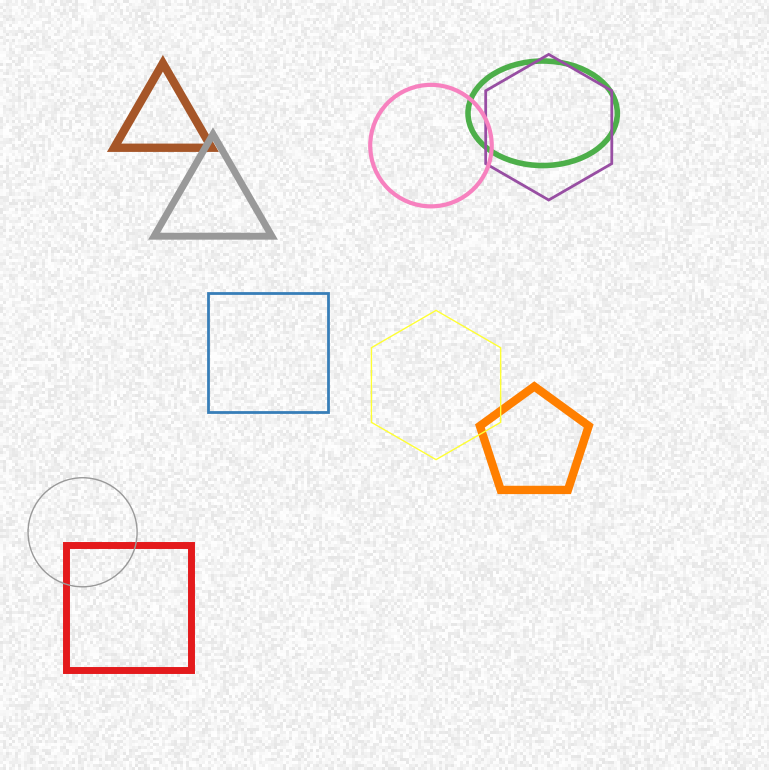[{"shape": "square", "thickness": 2.5, "radius": 0.41, "center": [0.167, 0.21]}, {"shape": "square", "thickness": 1, "radius": 0.39, "center": [0.348, 0.542]}, {"shape": "oval", "thickness": 2, "radius": 0.48, "center": [0.705, 0.853]}, {"shape": "hexagon", "thickness": 1, "radius": 0.47, "center": [0.713, 0.835]}, {"shape": "pentagon", "thickness": 3, "radius": 0.37, "center": [0.694, 0.424]}, {"shape": "hexagon", "thickness": 0.5, "radius": 0.48, "center": [0.566, 0.5]}, {"shape": "triangle", "thickness": 3, "radius": 0.37, "center": [0.212, 0.845]}, {"shape": "circle", "thickness": 1.5, "radius": 0.39, "center": [0.56, 0.811]}, {"shape": "circle", "thickness": 0.5, "radius": 0.35, "center": [0.107, 0.309]}, {"shape": "triangle", "thickness": 2.5, "radius": 0.44, "center": [0.277, 0.737]}]